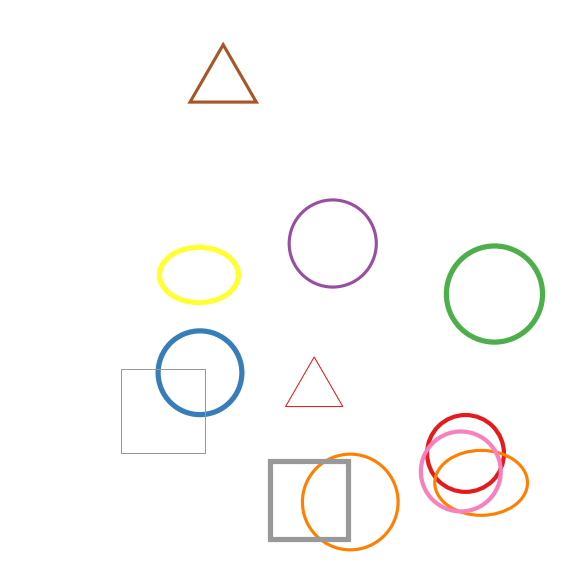[{"shape": "circle", "thickness": 2, "radius": 0.33, "center": [0.806, 0.214]}, {"shape": "triangle", "thickness": 0.5, "radius": 0.29, "center": [0.544, 0.324]}, {"shape": "circle", "thickness": 2.5, "radius": 0.36, "center": [0.346, 0.354]}, {"shape": "circle", "thickness": 2.5, "radius": 0.42, "center": [0.856, 0.49]}, {"shape": "circle", "thickness": 1.5, "radius": 0.38, "center": [0.576, 0.577]}, {"shape": "circle", "thickness": 1.5, "radius": 0.41, "center": [0.607, 0.13]}, {"shape": "oval", "thickness": 1.5, "radius": 0.4, "center": [0.833, 0.163]}, {"shape": "oval", "thickness": 2.5, "radius": 0.34, "center": [0.345, 0.523]}, {"shape": "triangle", "thickness": 1.5, "radius": 0.33, "center": [0.386, 0.855]}, {"shape": "circle", "thickness": 2, "radius": 0.35, "center": [0.798, 0.183]}, {"shape": "square", "thickness": 2.5, "radius": 0.34, "center": [0.535, 0.133]}, {"shape": "square", "thickness": 0.5, "radius": 0.36, "center": [0.282, 0.288]}]